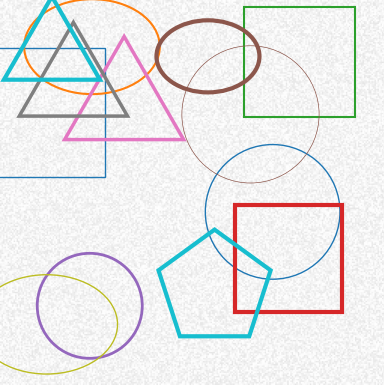[{"shape": "circle", "thickness": 1, "radius": 0.87, "center": [0.708, 0.45]}, {"shape": "square", "thickness": 1, "radius": 0.84, "center": [0.105, 0.709]}, {"shape": "oval", "thickness": 1.5, "radius": 0.88, "center": [0.239, 0.879]}, {"shape": "square", "thickness": 1.5, "radius": 0.72, "center": [0.778, 0.839]}, {"shape": "square", "thickness": 3, "radius": 0.7, "center": [0.749, 0.329]}, {"shape": "circle", "thickness": 2, "radius": 0.68, "center": [0.233, 0.206]}, {"shape": "circle", "thickness": 0.5, "radius": 0.89, "center": [0.651, 0.703]}, {"shape": "oval", "thickness": 3, "radius": 0.67, "center": [0.54, 0.854]}, {"shape": "triangle", "thickness": 2.5, "radius": 0.89, "center": [0.322, 0.727]}, {"shape": "triangle", "thickness": 2.5, "radius": 0.81, "center": [0.191, 0.78]}, {"shape": "oval", "thickness": 1, "radius": 0.92, "center": [0.121, 0.157]}, {"shape": "triangle", "thickness": 3, "radius": 0.72, "center": [0.135, 0.865]}, {"shape": "pentagon", "thickness": 3, "radius": 0.77, "center": [0.557, 0.25]}]